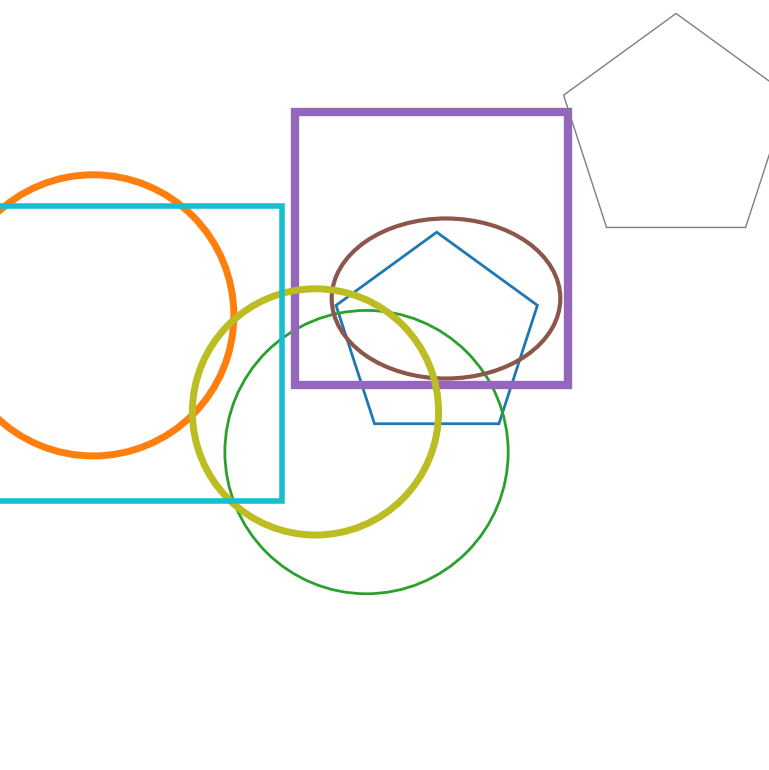[{"shape": "pentagon", "thickness": 1, "radius": 0.69, "center": [0.567, 0.561]}, {"shape": "circle", "thickness": 2.5, "radius": 0.91, "center": [0.121, 0.59]}, {"shape": "circle", "thickness": 1, "radius": 0.92, "center": [0.476, 0.413]}, {"shape": "square", "thickness": 3, "radius": 0.89, "center": [0.56, 0.677]}, {"shape": "oval", "thickness": 1.5, "radius": 0.74, "center": [0.579, 0.612]}, {"shape": "pentagon", "thickness": 0.5, "radius": 0.77, "center": [0.878, 0.829]}, {"shape": "circle", "thickness": 2.5, "radius": 0.8, "center": [0.41, 0.465]}, {"shape": "square", "thickness": 2, "radius": 0.96, "center": [0.175, 0.541]}]